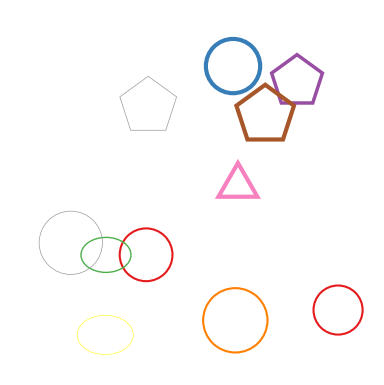[{"shape": "circle", "thickness": 1.5, "radius": 0.32, "center": [0.878, 0.195]}, {"shape": "circle", "thickness": 1.5, "radius": 0.34, "center": [0.379, 0.338]}, {"shape": "circle", "thickness": 3, "radius": 0.35, "center": [0.605, 0.828]}, {"shape": "oval", "thickness": 1, "radius": 0.32, "center": [0.275, 0.338]}, {"shape": "pentagon", "thickness": 2.5, "radius": 0.35, "center": [0.772, 0.789]}, {"shape": "circle", "thickness": 1.5, "radius": 0.42, "center": [0.611, 0.168]}, {"shape": "oval", "thickness": 0.5, "radius": 0.36, "center": [0.273, 0.13]}, {"shape": "pentagon", "thickness": 3, "radius": 0.39, "center": [0.689, 0.701]}, {"shape": "triangle", "thickness": 3, "radius": 0.29, "center": [0.618, 0.518]}, {"shape": "pentagon", "thickness": 0.5, "radius": 0.39, "center": [0.385, 0.724]}, {"shape": "circle", "thickness": 0.5, "radius": 0.41, "center": [0.184, 0.369]}]